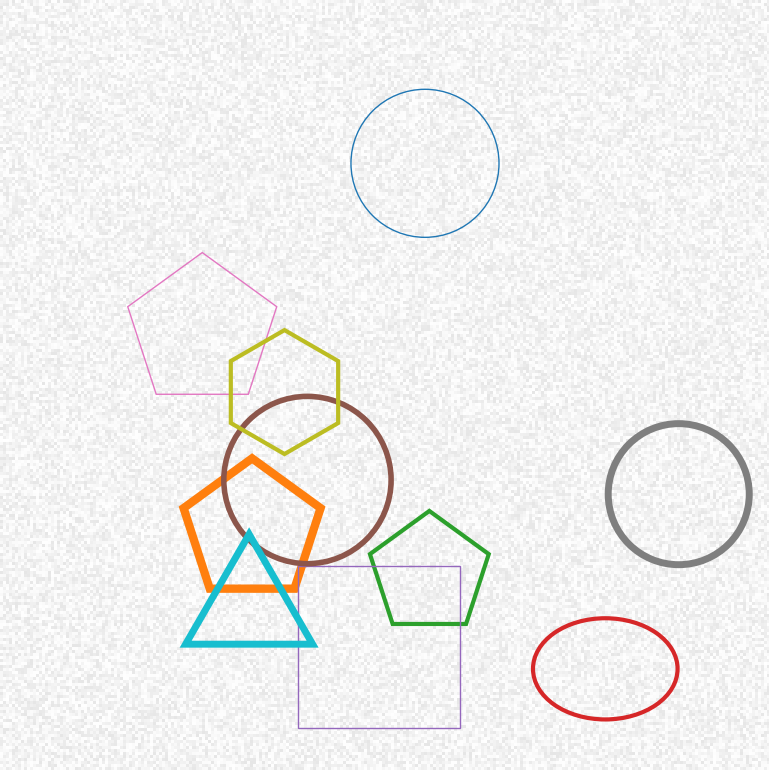[{"shape": "circle", "thickness": 0.5, "radius": 0.48, "center": [0.552, 0.788]}, {"shape": "pentagon", "thickness": 3, "radius": 0.47, "center": [0.327, 0.311]}, {"shape": "pentagon", "thickness": 1.5, "radius": 0.41, "center": [0.558, 0.255]}, {"shape": "oval", "thickness": 1.5, "radius": 0.47, "center": [0.786, 0.131]}, {"shape": "square", "thickness": 0.5, "radius": 0.52, "center": [0.492, 0.159]}, {"shape": "circle", "thickness": 2, "radius": 0.54, "center": [0.399, 0.377]}, {"shape": "pentagon", "thickness": 0.5, "radius": 0.51, "center": [0.263, 0.57]}, {"shape": "circle", "thickness": 2.5, "radius": 0.46, "center": [0.881, 0.358]}, {"shape": "hexagon", "thickness": 1.5, "radius": 0.4, "center": [0.369, 0.491]}, {"shape": "triangle", "thickness": 2.5, "radius": 0.48, "center": [0.324, 0.211]}]